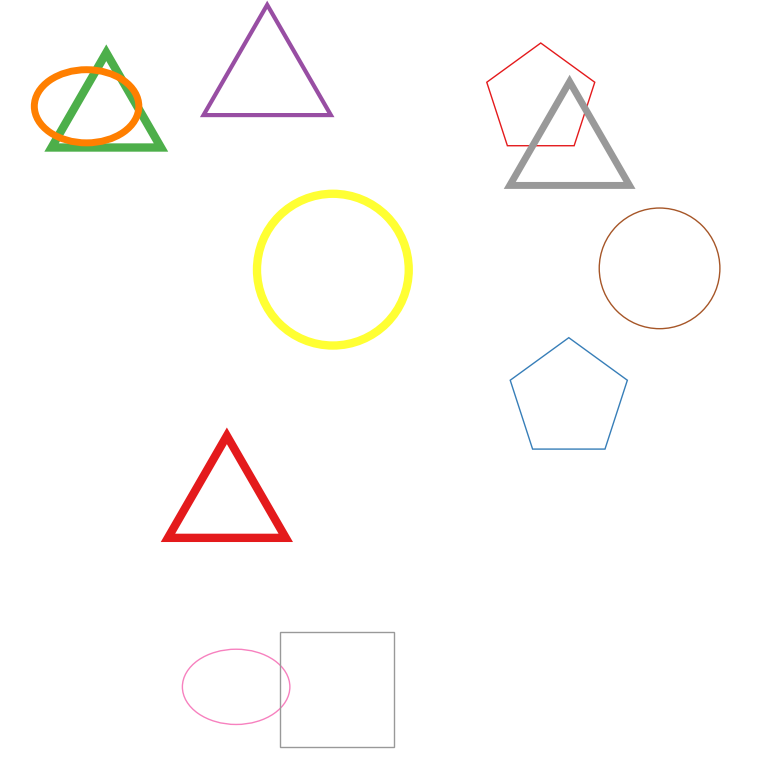[{"shape": "pentagon", "thickness": 0.5, "radius": 0.37, "center": [0.702, 0.87]}, {"shape": "triangle", "thickness": 3, "radius": 0.44, "center": [0.295, 0.346]}, {"shape": "pentagon", "thickness": 0.5, "radius": 0.4, "center": [0.739, 0.481]}, {"shape": "triangle", "thickness": 3, "radius": 0.41, "center": [0.138, 0.849]}, {"shape": "triangle", "thickness": 1.5, "radius": 0.48, "center": [0.347, 0.898]}, {"shape": "oval", "thickness": 2.5, "radius": 0.34, "center": [0.112, 0.862]}, {"shape": "circle", "thickness": 3, "radius": 0.49, "center": [0.432, 0.65]}, {"shape": "circle", "thickness": 0.5, "radius": 0.39, "center": [0.857, 0.651]}, {"shape": "oval", "thickness": 0.5, "radius": 0.35, "center": [0.307, 0.108]}, {"shape": "triangle", "thickness": 2.5, "radius": 0.45, "center": [0.74, 0.804]}, {"shape": "square", "thickness": 0.5, "radius": 0.37, "center": [0.438, 0.104]}]